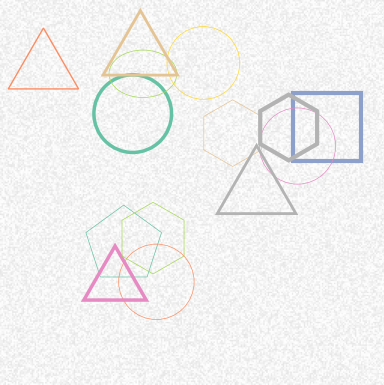[{"shape": "pentagon", "thickness": 0.5, "radius": 0.52, "center": [0.321, 0.364]}, {"shape": "circle", "thickness": 2.5, "radius": 0.5, "center": [0.345, 0.705]}, {"shape": "circle", "thickness": 0.5, "radius": 0.49, "center": [0.406, 0.268]}, {"shape": "triangle", "thickness": 1, "radius": 0.53, "center": [0.113, 0.822]}, {"shape": "square", "thickness": 3, "radius": 0.44, "center": [0.85, 0.67]}, {"shape": "circle", "thickness": 0.5, "radius": 0.49, "center": [0.773, 0.621]}, {"shape": "triangle", "thickness": 2.5, "radius": 0.47, "center": [0.299, 0.267]}, {"shape": "hexagon", "thickness": 0.5, "radius": 0.47, "center": [0.397, 0.382]}, {"shape": "oval", "thickness": 0.5, "radius": 0.44, "center": [0.371, 0.808]}, {"shape": "circle", "thickness": 0.5, "radius": 0.47, "center": [0.528, 0.836]}, {"shape": "triangle", "thickness": 2, "radius": 0.56, "center": [0.365, 0.861]}, {"shape": "hexagon", "thickness": 0.5, "radius": 0.43, "center": [0.604, 0.654]}, {"shape": "hexagon", "thickness": 3, "radius": 0.43, "center": [0.75, 0.669]}, {"shape": "triangle", "thickness": 2, "radius": 0.59, "center": [0.666, 0.504]}]